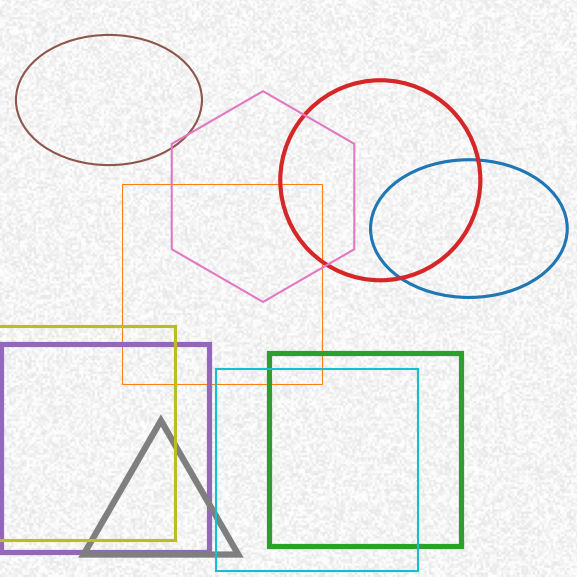[{"shape": "oval", "thickness": 1.5, "radius": 0.85, "center": [0.812, 0.603]}, {"shape": "square", "thickness": 0.5, "radius": 0.86, "center": [0.385, 0.507]}, {"shape": "square", "thickness": 2.5, "radius": 0.83, "center": [0.632, 0.221]}, {"shape": "circle", "thickness": 2, "radius": 0.87, "center": [0.659, 0.687]}, {"shape": "square", "thickness": 2.5, "radius": 0.9, "center": [0.182, 0.223]}, {"shape": "oval", "thickness": 1, "radius": 0.81, "center": [0.189, 0.826]}, {"shape": "hexagon", "thickness": 1, "radius": 0.91, "center": [0.455, 0.659]}, {"shape": "triangle", "thickness": 3, "radius": 0.77, "center": [0.279, 0.116]}, {"shape": "square", "thickness": 1.5, "radius": 0.93, "center": [0.118, 0.25]}, {"shape": "square", "thickness": 1, "radius": 0.87, "center": [0.548, 0.185]}]